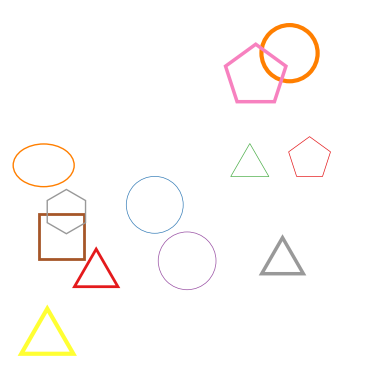[{"shape": "pentagon", "thickness": 0.5, "radius": 0.29, "center": [0.804, 0.588]}, {"shape": "triangle", "thickness": 2, "radius": 0.33, "center": [0.25, 0.288]}, {"shape": "circle", "thickness": 0.5, "radius": 0.37, "center": [0.402, 0.468]}, {"shape": "triangle", "thickness": 0.5, "radius": 0.29, "center": [0.649, 0.57]}, {"shape": "circle", "thickness": 0.5, "radius": 0.38, "center": [0.486, 0.323]}, {"shape": "circle", "thickness": 3, "radius": 0.36, "center": [0.752, 0.862]}, {"shape": "oval", "thickness": 1, "radius": 0.4, "center": [0.113, 0.571]}, {"shape": "triangle", "thickness": 3, "radius": 0.39, "center": [0.123, 0.12]}, {"shape": "square", "thickness": 2, "radius": 0.29, "center": [0.161, 0.385]}, {"shape": "pentagon", "thickness": 2.5, "radius": 0.41, "center": [0.664, 0.803]}, {"shape": "hexagon", "thickness": 1, "radius": 0.29, "center": [0.172, 0.45]}, {"shape": "triangle", "thickness": 2.5, "radius": 0.31, "center": [0.734, 0.32]}]